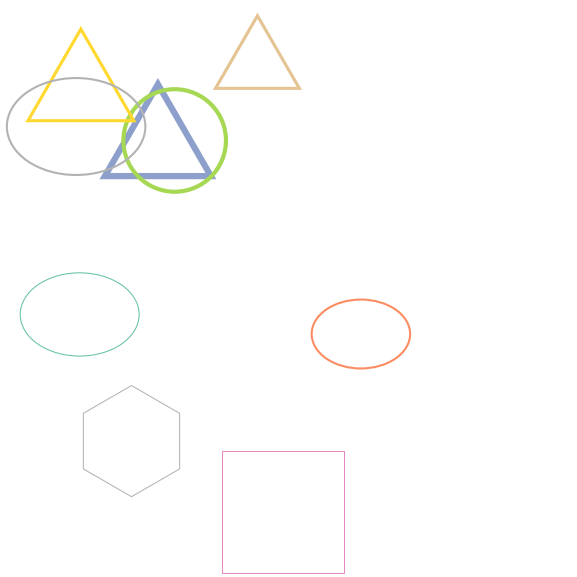[{"shape": "oval", "thickness": 0.5, "radius": 0.51, "center": [0.138, 0.455]}, {"shape": "oval", "thickness": 1, "radius": 0.43, "center": [0.625, 0.421]}, {"shape": "triangle", "thickness": 3, "radius": 0.53, "center": [0.273, 0.747]}, {"shape": "square", "thickness": 0.5, "radius": 0.53, "center": [0.49, 0.113]}, {"shape": "circle", "thickness": 2, "radius": 0.44, "center": [0.302, 0.756]}, {"shape": "triangle", "thickness": 1.5, "radius": 0.53, "center": [0.14, 0.843]}, {"shape": "triangle", "thickness": 1.5, "radius": 0.42, "center": [0.446, 0.888]}, {"shape": "oval", "thickness": 1, "radius": 0.6, "center": [0.132, 0.78]}, {"shape": "hexagon", "thickness": 0.5, "radius": 0.48, "center": [0.228, 0.235]}]